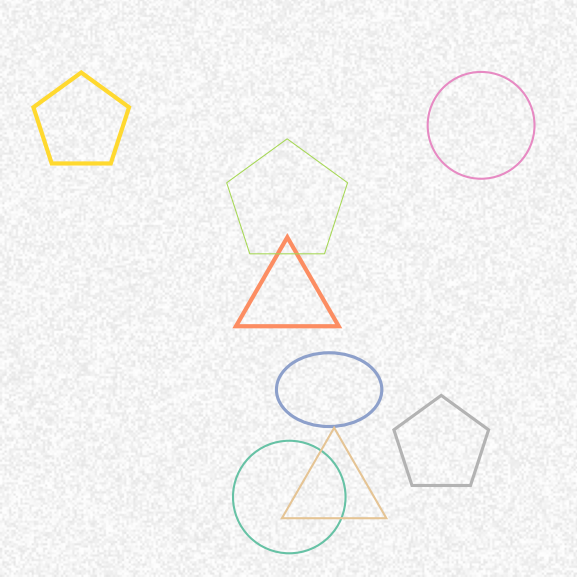[{"shape": "circle", "thickness": 1, "radius": 0.49, "center": [0.501, 0.138]}, {"shape": "triangle", "thickness": 2, "radius": 0.51, "center": [0.498, 0.486]}, {"shape": "oval", "thickness": 1.5, "radius": 0.46, "center": [0.57, 0.324]}, {"shape": "circle", "thickness": 1, "radius": 0.46, "center": [0.833, 0.782]}, {"shape": "pentagon", "thickness": 0.5, "radius": 0.55, "center": [0.497, 0.649]}, {"shape": "pentagon", "thickness": 2, "radius": 0.44, "center": [0.141, 0.786]}, {"shape": "triangle", "thickness": 1, "radius": 0.52, "center": [0.579, 0.154]}, {"shape": "pentagon", "thickness": 1.5, "radius": 0.43, "center": [0.764, 0.228]}]